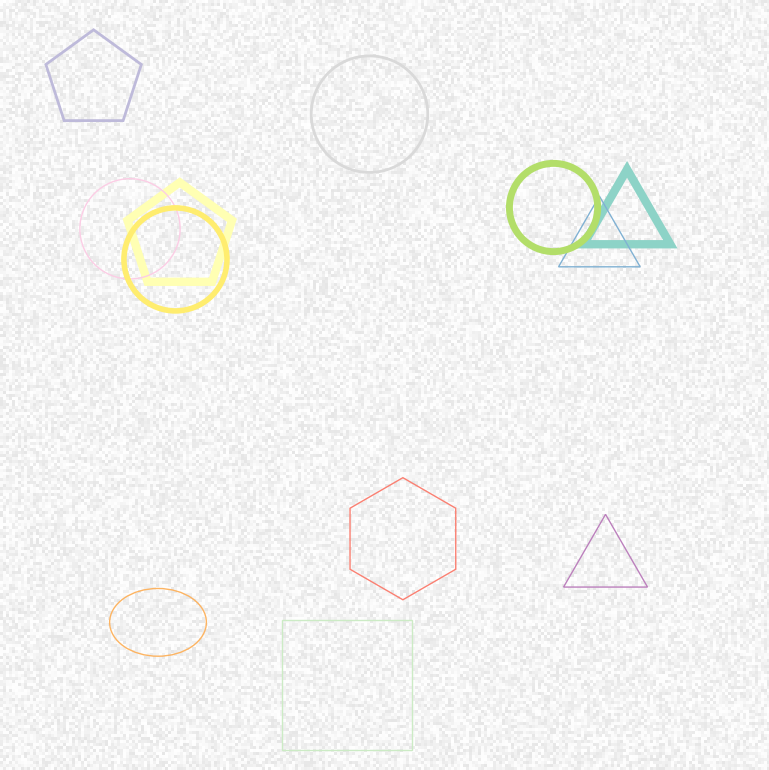[{"shape": "triangle", "thickness": 3, "radius": 0.32, "center": [0.814, 0.715]}, {"shape": "pentagon", "thickness": 3, "radius": 0.36, "center": [0.233, 0.692]}, {"shape": "pentagon", "thickness": 1, "radius": 0.33, "center": [0.122, 0.896]}, {"shape": "hexagon", "thickness": 0.5, "radius": 0.4, "center": [0.523, 0.3]}, {"shape": "triangle", "thickness": 0.5, "radius": 0.31, "center": [0.778, 0.684]}, {"shape": "oval", "thickness": 0.5, "radius": 0.31, "center": [0.205, 0.192]}, {"shape": "circle", "thickness": 2.5, "radius": 0.29, "center": [0.719, 0.731]}, {"shape": "circle", "thickness": 0.5, "radius": 0.33, "center": [0.169, 0.703]}, {"shape": "circle", "thickness": 1, "radius": 0.38, "center": [0.48, 0.852]}, {"shape": "triangle", "thickness": 0.5, "radius": 0.31, "center": [0.786, 0.269]}, {"shape": "square", "thickness": 0.5, "radius": 0.42, "center": [0.451, 0.11]}, {"shape": "circle", "thickness": 2, "radius": 0.33, "center": [0.228, 0.663]}]